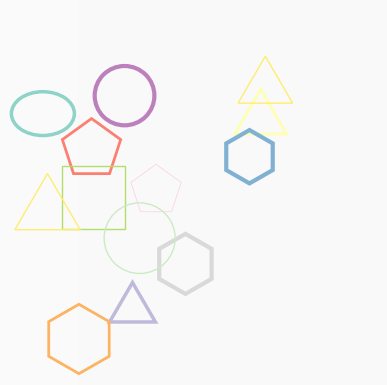[{"shape": "oval", "thickness": 2.5, "radius": 0.41, "center": [0.111, 0.705]}, {"shape": "triangle", "thickness": 2, "radius": 0.39, "center": [0.673, 0.691]}, {"shape": "triangle", "thickness": 2.5, "radius": 0.34, "center": [0.342, 0.198]}, {"shape": "pentagon", "thickness": 2, "radius": 0.4, "center": [0.236, 0.613]}, {"shape": "hexagon", "thickness": 3, "radius": 0.35, "center": [0.644, 0.593]}, {"shape": "hexagon", "thickness": 2, "radius": 0.45, "center": [0.204, 0.12]}, {"shape": "square", "thickness": 1, "radius": 0.41, "center": [0.241, 0.486]}, {"shape": "pentagon", "thickness": 0.5, "radius": 0.34, "center": [0.403, 0.505]}, {"shape": "hexagon", "thickness": 3, "radius": 0.39, "center": [0.478, 0.315]}, {"shape": "circle", "thickness": 3, "radius": 0.39, "center": [0.321, 0.752]}, {"shape": "circle", "thickness": 1, "radius": 0.46, "center": [0.36, 0.381]}, {"shape": "triangle", "thickness": 1, "radius": 0.41, "center": [0.685, 0.773]}, {"shape": "triangle", "thickness": 1, "radius": 0.49, "center": [0.123, 0.452]}]